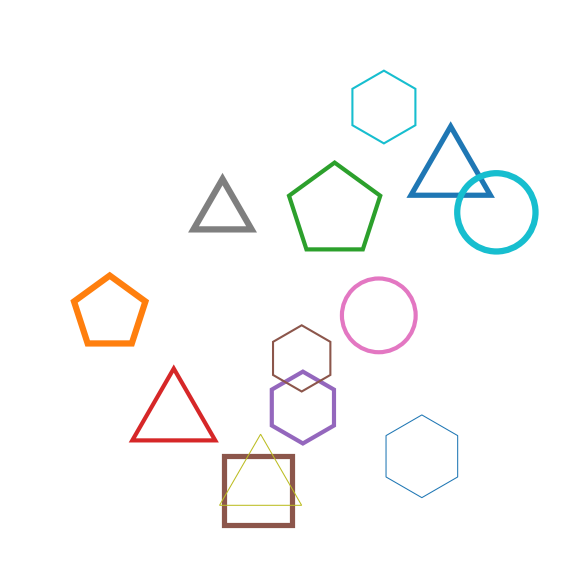[{"shape": "triangle", "thickness": 2.5, "radius": 0.4, "center": [0.78, 0.701]}, {"shape": "hexagon", "thickness": 0.5, "radius": 0.36, "center": [0.73, 0.209]}, {"shape": "pentagon", "thickness": 3, "radius": 0.32, "center": [0.19, 0.457]}, {"shape": "pentagon", "thickness": 2, "radius": 0.42, "center": [0.579, 0.634]}, {"shape": "triangle", "thickness": 2, "radius": 0.41, "center": [0.301, 0.278]}, {"shape": "hexagon", "thickness": 2, "radius": 0.31, "center": [0.524, 0.293]}, {"shape": "square", "thickness": 2.5, "radius": 0.3, "center": [0.447, 0.15]}, {"shape": "hexagon", "thickness": 1, "radius": 0.29, "center": [0.522, 0.379]}, {"shape": "circle", "thickness": 2, "radius": 0.32, "center": [0.656, 0.453]}, {"shape": "triangle", "thickness": 3, "radius": 0.29, "center": [0.385, 0.631]}, {"shape": "triangle", "thickness": 0.5, "radius": 0.41, "center": [0.451, 0.165]}, {"shape": "hexagon", "thickness": 1, "radius": 0.31, "center": [0.665, 0.814]}, {"shape": "circle", "thickness": 3, "radius": 0.34, "center": [0.86, 0.631]}]